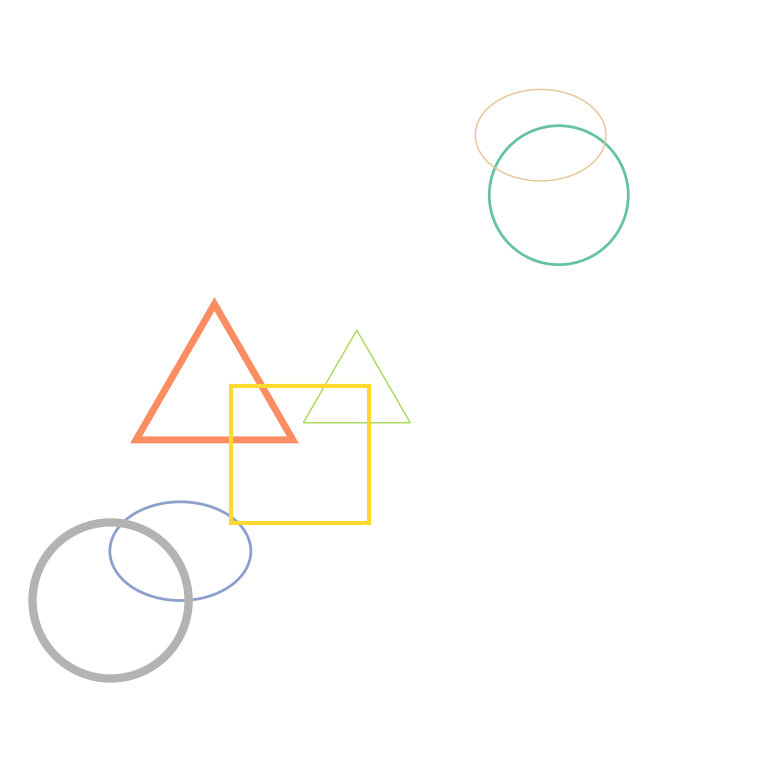[{"shape": "circle", "thickness": 1, "radius": 0.45, "center": [0.726, 0.746]}, {"shape": "triangle", "thickness": 2.5, "radius": 0.59, "center": [0.279, 0.488]}, {"shape": "oval", "thickness": 1, "radius": 0.46, "center": [0.234, 0.284]}, {"shape": "triangle", "thickness": 0.5, "radius": 0.4, "center": [0.463, 0.491]}, {"shape": "square", "thickness": 1.5, "radius": 0.45, "center": [0.39, 0.41]}, {"shape": "oval", "thickness": 0.5, "radius": 0.42, "center": [0.702, 0.824]}, {"shape": "circle", "thickness": 3, "radius": 0.51, "center": [0.144, 0.22]}]